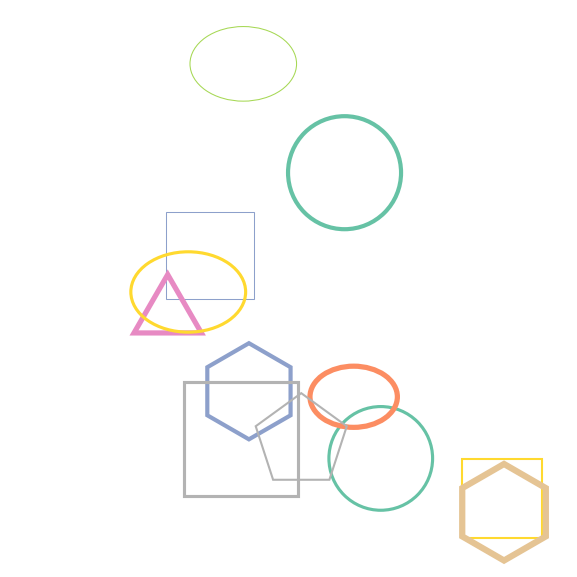[{"shape": "circle", "thickness": 2, "radius": 0.49, "center": [0.597, 0.7]}, {"shape": "circle", "thickness": 1.5, "radius": 0.45, "center": [0.659, 0.205]}, {"shape": "oval", "thickness": 2.5, "radius": 0.38, "center": [0.612, 0.312]}, {"shape": "hexagon", "thickness": 2, "radius": 0.42, "center": [0.431, 0.322]}, {"shape": "square", "thickness": 0.5, "radius": 0.38, "center": [0.364, 0.557]}, {"shape": "triangle", "thickness": 2.5, "radius": 0.34, "center": [0.29, 0.456]}, {"shape": "oval", "thickness": 0.5, "radius": 0.46, "center": [0.421, 0.889]}, {"shape": "oval", "thickness": 1.5, "radius": 0.5, "center": [0.326, 0.494]}, {"shape": "square", "thickness": 1, "radius": 0.34, "center": [0.869, 0.136]}, {"shape": "hexagon", "thickness": 3, "radius": 0.42, "center": [0.873, 0.112]}, {"shape": "pentagon", "thickness": 1, "radius": 0.41, "center": [0.522, 0.235]}, {"shape": "square", "thickness": 1.5, "radius": 0.49, "center": [0.417, 0.239]}]